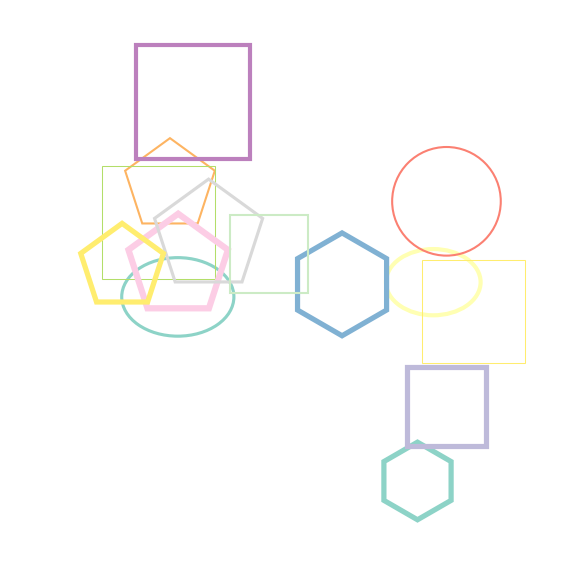[{"shape": "oval", "thickness": 1.5, "radius": 0.49, "center": [0.308, 0.485]}, {"shape": "hexagon", "thickness": 2.5, "radius": 0.34, "center": [0.723, 0.166]}, {"shape": "oval", "thickness": 2, "radius": 0.41, "center": [0.75, 0.511]}, {"shape": "square", "thickness": 2.5, "radius": 0.34, "center": [0.773, 0.295]}, {"shape": "circle", "thickness": 1, "radius": 0.47, "center": [0.773, 0.651]}, {"shape": "hexagon", "thickness": 2.5, "radius": 0.45, "center": [0.592, 0.507]}, {"shape": "pentagon", "thickness": 1, "radius": 0.41, "center": [0.294, 0.678]}, {"shape": "square", "thickness": 0.5, "radius": 0.49, "center": [0.274, 0.614]}, {"shape": "pentagon", "thickness": 3, "radius": 0.45, "center": [0.309, 0.539]}, {"shape": "pentagon", "thickness": 1.5, "radius": 0.49, "center": [0.361, 0.591]}, {"shape": "square", "thickness": 2, "radius": 0.49, "center": [0.334, 0.823]}, {"shape": "square", "thickness": 1, "radius": 0.34, "center": [0.466, 0.559]}, {"shape": "pentagon", "thickness": 2.5, "radius": 0.38, "center": [0.211, 0.537]}, {"shape": "square", "thickness": 0.5, "radius": 0.45, "center": [0.82, 0.46]}]